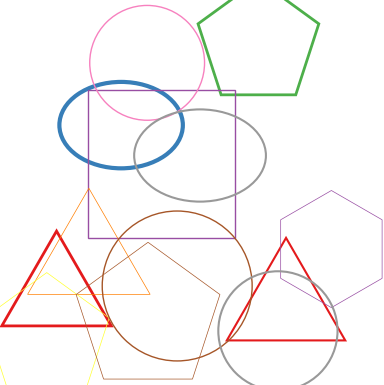[{"shape": "triangle", "thickness": 1.5, "radius": 0.89, "center": [0.743, 0.205]}, {"shape": "triangle", "thickness": 2, "radius": 0.82, "center": [0.147, 0.236]}, {"shape": "oval", "thickness": 3, "radius": 0.8, "center": [0.315, 0.675]}, {"shape": "pentagon", "thickness": 2, "radius": 0.82, "center": [0.671, 0.887]}, {"shape": "hexagon", "thickness": 0.5, "radius": 0.76, "center": [0.861, 0.353]}, {"shape": "square", "thickness": 1, "radius": 0.96, "center": [0.42, 0.574]}, {"shape": "triangle", "thickness": 0.5, "radius": 0.92, "center": [0.231, 0.327]}, {"shape": "pentagon", "thickness": 0.5, "radius": 0.85, "center": [0.121, 0.122]}, {"shape": "pentagon", "thickness": 0.5, "radius": 0.98, "center": [0.385, 0.174]}, {"shape": "circle", "thickness": 1, "radius": 0.97, "center": [0.46, 0.257]}, {"shape": "circle", "thickness": 1, "radius": 0.75, "center": [0.382, 0.837]}, {"shape": "circle", "thickness": 1.5, "radius": 0.77, "center": [0.722, 0.141]}, {"shape": "oval", "thickness": 1.5, "radius": 0.86, "center": [0.52, 0.596]}]